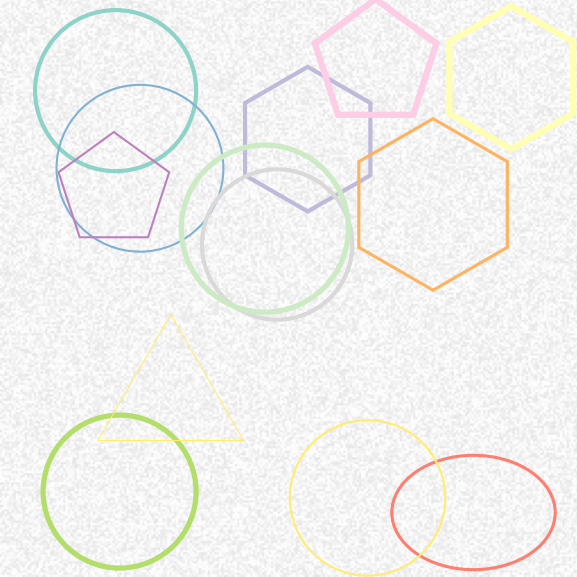[{"shape": "circle", "thickness": 2, "radius": 0.7, "center": [0.2, 0.842]}, {"shape": "hexagon", "thickness": 3, "radius": 0.62, "center": [0.885, 0.865]}, {"shape": "hexagon", "thickness": 2, "radius": 0.63, "center": [0.533, 0.758]}, {"shape": "oval", "thickness": 1.5, "radius": 0.71, "center": [0.82, 0.112]}, {"shape": "circle", "thickness": 1, "radius": 0.72, "center": [0.242, 0.708]}, {"shape": "hexagon", "thickness": 1.5, "radius": 0.74, "center": [0.75, 0.645]}, {"shape": "circle", "thickness": 2.5, "radius": 0.66, "center": [0.207, 0.148]}, {"shape": "pentagon", "thickness": 3, "radius": 0.55, "center": [0.65, 0.89]}, {"shape": "circle", "thickness": 2, "radius": 0.65, "center": [0.48, 0.576]}, {"shape": "pentagon", "thickness": 1, "radius": 0.5, "center": [0.197, 0.67]}, {"shape": "circle", "thickness": 2.5, "radius": 0.72, "center": [0.459, 0.603]}, {"shape": "triangle", "thickness": 0.5, "radius": 0.73, "center": [0.296, 0.309]}, {"shape": "circle", "thickness": 1, "radius": 0.67, "center": [0.636, 0.137]}]